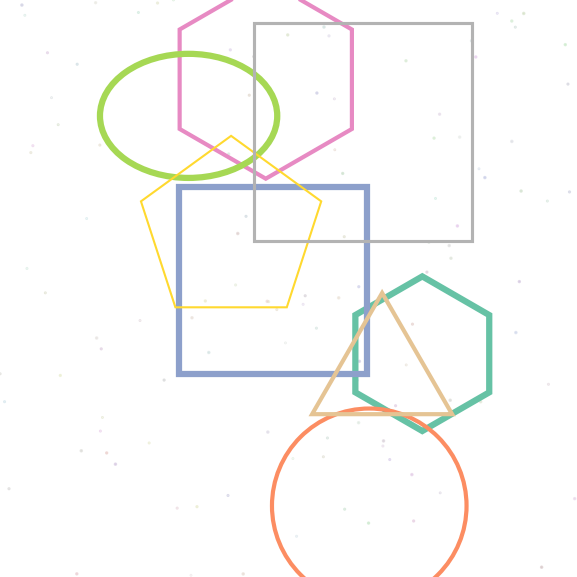[{"shape": "hexagon", "thickness": 3, "radius": 0.67, "center": [0.731, 0.387]}, {"shape": "circle", "thickness": 2, "radius": 0.84, "center": [0.639, 0.123]}, {"shape": "square", "thickness": 3, "radius": 0.81, "center": [0.473, 0.513]}, {"shape": "hexagon", "thickness": 2, "radius": 0.86, "center": [0.46, 0.862]}, {"shape": "oval", "thickness": 3, "radius": 0.77, "center": [0.327, 0.798]}, {"shape": "pentagon", "thickness": 1, "radius": 0.82, "center": [0.4, 0.6]}, {"shape": "triangle", "thickness": 2, "radius": 0.7, "center": [0.662, 0.352]}, {"shape": "square", "thickness": 1.5, "radius": 0.95, "center": [0.628, 0.771]}]